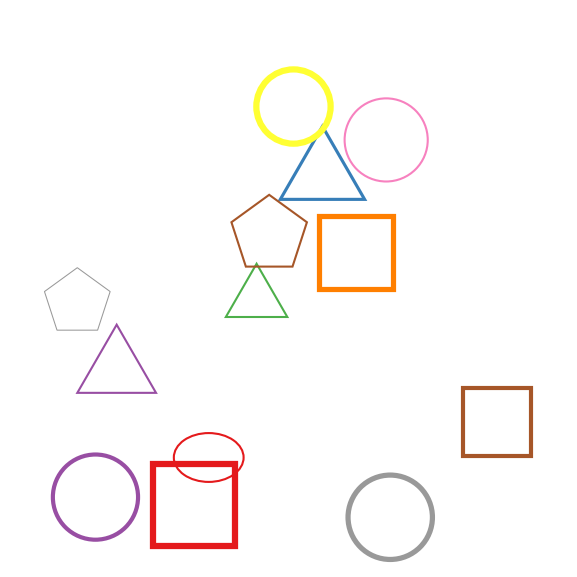[{"shape": "oval", "thickness": 1, "radius": 0.3, "center": [0.361, 0.207]}, {"shape": "square", "thickness": 3, "radius": 0.35, "center": [0.336, 0.125]}, {"shape": "triangle", "thickness": 1.5, "radius": 0.42, "center": [0.558, 0.696]}, {"shape": "triangle", "thickness": 1, "radius": 0.31, "center": [0.444, 0.481]}, {"shape": "triangle", "thickness": 1, "radius": 0.39, "center": [0.202, 0.358]}, {"shape": "circle", "thickness": 2, "radius": 0.37, "center": [0.165, 0.138]}, {"shape": "square", "thickness": 2.5, "radius": 0.32, "center": [0.617, 0.561]}, {"shape": "circle", "thickness": 3, "radius": 0.32, "center": [0.508, 0.815]}, {"shape": "square", "thickness": 2, "radius": 0.3, "center": [0.861, 0.268]}, {"shape": "pentagon", "thickness": 1, "radius": 0.34, "center": [0.466, 0.593]}, {"shape": "circle", "thickness": 1, "radius": 0.36, "center": [0.669, 0.757]}, {"shape": "pentagon", "thickness": 0.5, "radius": 0.3, "center": [0.134, 0.476]}, {"shape": "circle", "thickness": 2.5, "radius": 0.37, "center": [0.676, 0.103]}]